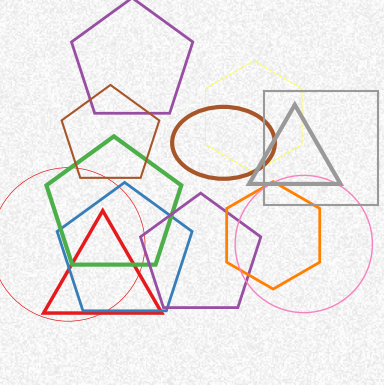[{"shape": "triangle", "thickness": 2.5, "radius": 0.89, "center": [0.267, 0.276]}, {"shape": "circle", "thickness": 0.5, "radius": 1.0, "center": [0.177, 0.365]}, {"shape": "pentagon", "thickness": 2, "radius": 0.92, "center": [0.324, 0.342]}, {"shape": "pentagon", "thickness": 3, "radius": 0.92, "center": [0.296, 0.462]}, {"shape": "pentagon", "thickness": 2, "radius": 0.82, "center": [0.521, 0.334]}, {"shape": "pentagon", "thickness": 2, "radius": 0.83, "center": [0.343, 0.84]}, {"shape": "hexagon", "thickness": 2, "radius": 0.7, "center": [0.71, 0.389]}, {"shape": "hexagon", "thickness": 0.5, "radius": 0.72, "center": [0.659, 0.697]}, {"shape": "oval", "thickness": 3, "radius": 0.67, "center": [0.581, 0.629]}, {"shape": "pentagon", "thickness": 1.5, "radius": 0.67, "center": [0.287, 0.646]}, {"shape": "circle", "thickness": 1, "radius": 0.89, "center": [0.789, 0.366]}, {"shape": "square", "thickness": 1.5, "radius": 0.74, "center": [0.833, 0.615]}, {"shape": "triangle", "thickness": 3, "radius": 0.69, "center": [0.766, 0.591]}]